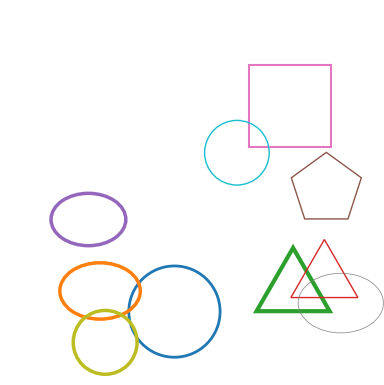[{"shape": "circle", "thickness": 2, "radius": 0.59, "center": [0.453, 0.191]}, {"shape": "oval", "thickness": 2.5, "radius": 0.52, "center": [0.26, 0.244]}, {"shape": "triangle", "thickness": 3, "radius": 0.55, "center": [0.761, 0.247]}, {"shape": "triangle", "thickness": 1, "radius": 0.5, "center": [0.843, 0.277]}, {"shape": "oval", "thickness": 2.5, "radius": 0.49, "center": [0.23, 0.43]}, {"shape": "pentagon", "thickness": 1, "radius": 0.48, "center": [0.848, 0.509]}, {"shape": "square", "thickness": 1.5, "radius": 0.54, "center": [0.753, 0.725]}, {"shape": "oval", "thickness": 0.5, "radius": 0.55, "center": [0.885, 0.213]}, {"shape": "circle", "thickness": 2.5, "radius": 0.41, "center": [0.273, 0.111]}, {"shape": "circle", "thickness": 1, "radius": 0.42, "center": [0.615, 0.603]}]